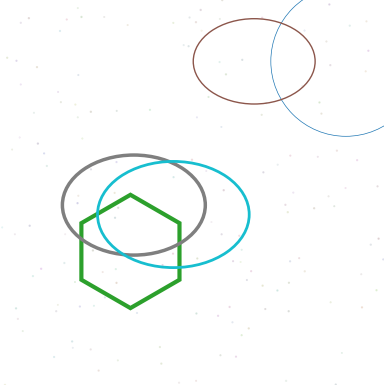[{"shape": "circle", "thickness": 0.5, "radius": 0.97, "center": [0.898, 0.841]}, {"shape": "hexagon", "thickness": 3, "radius": 0.74, "center": [0.339, 0.347]}, {"shape": "oval", "thickness": 1, "radius": 0.79, "center": [0.66, 0.841]}, {"shape": "oval", "thickness": 2.5, "radius": 0.93, "center": [0.348, 0.467]}, {"shape": "oval", "thickness": 2, "radius": 0.98, "center": [0.45, 0.443]}]